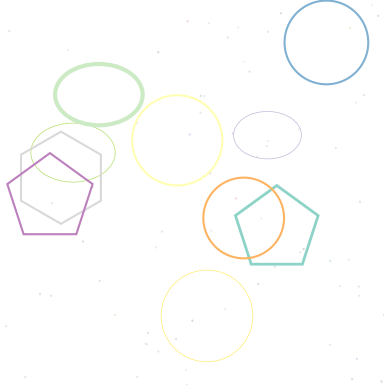[{"shape": "pentagon", "thickness": 2, "radius": 0.56, "center": [0.719, 0.405]}, {"shape": "circle", "thickness": 1.5, "radius": 0.59, "center": [0.46, 0.636]}, {"shape": "oval", "thickness": 0.5, "radius": 0.44, "center": [0.695, 0.649]}, {"shape": "circle", "thickness": 1.5, "radius": 0.54, "center": [0.848, 0.89]}, {"shape": "circle", "thickness": 1.5, "radius": 0.52, "center": [0.633, 0.434]}, {"shape": "oval", "thickness": 0.5, "radius": 0.55, "center": [0.19, 0.604]}, {"shape": "hexagon", "thickness": 1.5, "radius": 0.6, "center": [0.158, 0.538]}, {"shape": "pentagon", "thickness": 1.5, "radius": 0.58, "center": [0.13, 0.486]}, {"shape": "oval", "thickness": 3, "radius": 0.57, "center": [0.257, 0.754]}, {"shape": "circle", "thickness": 0.5, "radius": 0.6, "center": [0.538, 0.179]}]